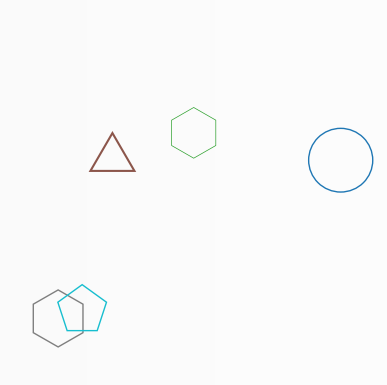[{"shape": "circle", "thickness": 1, "radius": 0.41, "center": [0.879, 0.584]}, {"shape": "hexagon", "thickness": 0.5, "radius": 0.33, "center": [0.5, 0.655]}, {"shape": "triangle", "thickness": 1.5, "radius": 0.33, "center": [0.29, 0.589]}, {"shape": "hexagon", "thickness": 1, "radius": 0.37, "center": [0.15, 0.173]}, {"shape": "pentagon", "thickness": 1, "radius": 0.33, "center": [0.212, 0.195]}]